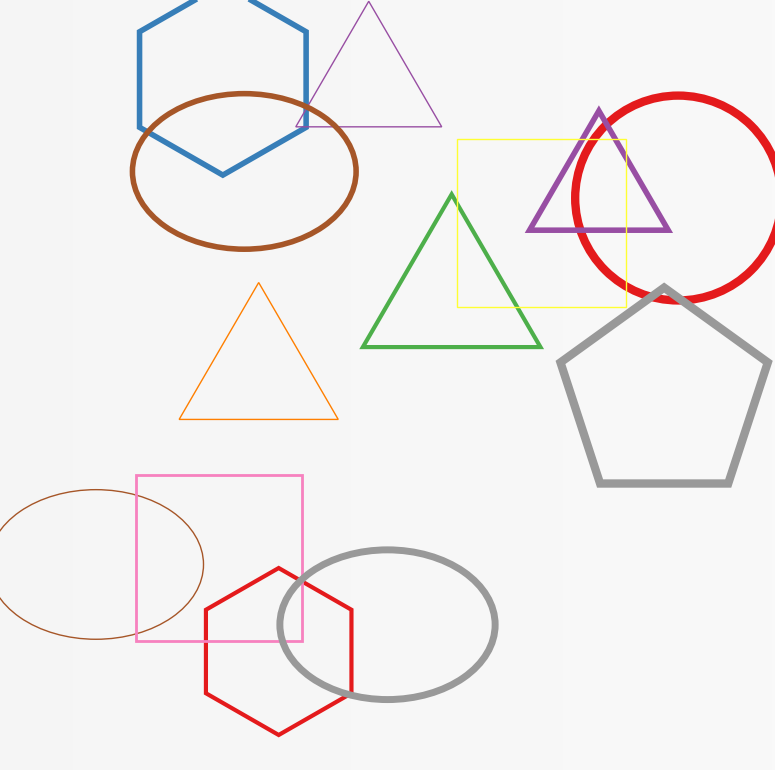[{"shape": "circle", "thickness": 3, "radius": 0.67, "center": [0.875, 0.743]}, {"shape": "hexagon", "thickness": 1.5, "radius": 0.54, "center": [0.36, 0.154]}, {"shape": "hexagon", "thickness": 2, "radius": 0.62, "center": [0.288, 0.897]}, {"shape": "triangle", "thickness": 1.5, "radius": 0.66, "center": [0.583, 0.615]}, {"shape": "triangle", "thickness": 2, "radius": 0.52, "center": [0.773, 0.753]}, {"shape": "triangle", "thickness": 0.5, "radius": 0.54, "center": [0.476, 0.89]}, {"shape": "triangle", "thickness": 0.5, "radius": 0.59, "center": [0.334, 0.515]}, {"shape": "square", "thickness": 0.5, "radius": 0.55, "center": [0.699, 0.71]}, {"shape": "oval", "thickness": 2, "radius": 0.72, "center": [0.315, 0.777]}, {"shape": "oval", "thickness": 0.5, "radius": 0.69, "center": [0.124, 0.267]}, {"shape": "square", "thickness": 1, "radius": 0.54, "center": [0.283, 0.275]}, {"shape": "pentagon", "thickness": 3, "radius": 0.7, "center": [0.857, 0.486]}, {"shape": "oval", "thickness": 2.5, "radius": 0.69, "center": [0.5, 0.189]}]